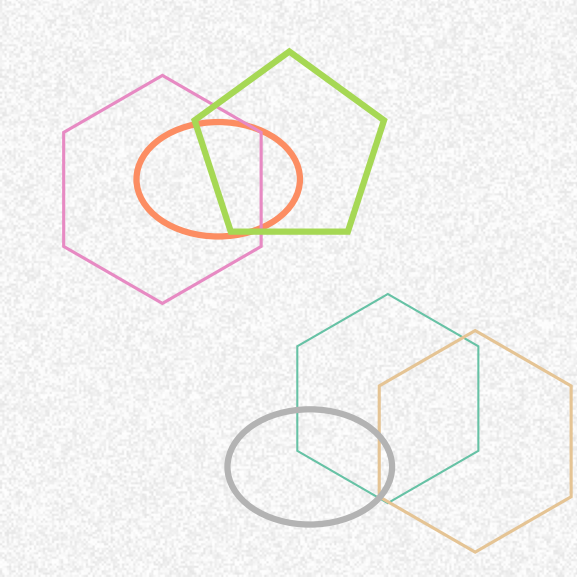[{"shape": "hexagon", "thickness": 1, "radius": 0.91, "center": [0.672, 0.309]}, {"shape": "oval", "thickness": 3, "radius": 0.71, "center": [0.378, 0.689]}, {"shape": "hexagon", "thickness": 1.5, "radius": 0.99, "center": [0.281, 0.671]}, {"shape": "pentagon", "thickness": 3, "radius": 0.86, "center": [0.501, 0.738]}, {"shape": "hexagon", "thickness": 1.5, "radius": 0.96, "center": [0.823, 0.235]}, {"shape": "oval", "thickness": 3, "radius": 0.71, "center": [0.536, 0.191]}]